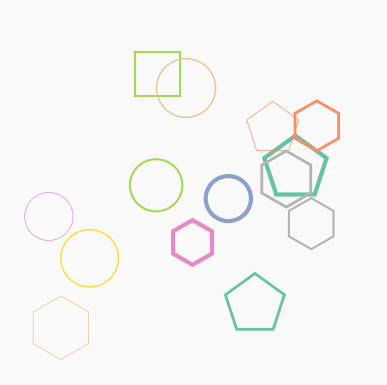[{"shape": "pentagon", "thickness": 2, "radius": 0.4, "center": [0.658, 0.21]}, {"shape": "pentagon", "thickness": 3, "radius": 0.42, "center": [0.762, 0.563]}, {"shape": "hexagon", "thickness": 2, "radius": 0.32, "center": [0.818, 0.673]}, {"shape": "pentagon", "thickness": 0.5, "radius": 0.35, "center": [0.704, 0.666]}, {"shape": "circle", "thickness": 3, "radius": 0.29, "center": [0.589, 0.484]}, {"shape": "circle", "thickness": 0.5, "radius": 0.31, "center": [0.126, 0.438]}, {"shape": "hexagon", "thickness": 3, "radius": 0.29, "center": [0.497, 0.37]}, {"shape": "square", "thickness": 1.5, "radius": 0.29, "center": [0.406, 0.807]}, {"shape": "circle", "thickness": 1.5, "radius": 0.34, "center": [0.403, 0.519]}, {"shape": "circle", "thickness": 1, "radius": 0.37, "center": [0.231, 0.329]}, {"shape": "circle", "thickness": 1, "radius": 0.38, "center": [0.48, 0.771]}, {"shape": "hexagon", "thickness": 0.5, "radius": 0.41, "center": [0.157, 0.149]}, {"shape": "hexagon", "thickness": 2, "radius": 0.36, "center": [0.739, 0.535]}, {"shape": "hexagon", "thickness": 1.5, "radius": 0.33, "center": [0.803, 0.419]}]